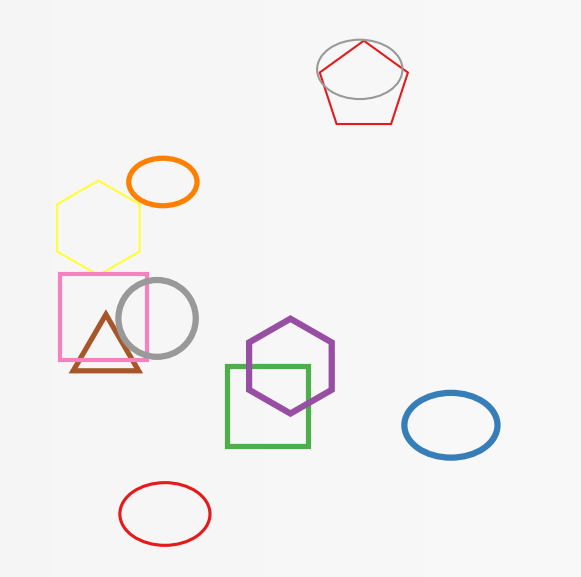[{"shape": "pentagon", "thickness": 1, "radius": 0.4, "center": [0.626, 0.849]}, {"shape": "oval", "thickness": 1.5, "radius": 0.39, "center": [0.284, 0.109]}, {"shape": "oval", "thickness": 3, "radius": 0.4, "center": [0.776, 0.263]}, {"shape": "square", "thickness": 2.5, "radius": 0.35, "center": [0.461, 0.296]}, {"shape": "hexagon", "thickness": 3, "radius": 0.41, "center": [0.5, 0.365]}, {"shape": "oval", "thickness": 2.5, "radius": 0.29, "center": [0.28, 0.684]}, {"shape": "hexagon", "thickness": 1, "radius": 0.41, "center": [0.169, 0.605]}, {"shape": "triangle", "thickness": 2.5, "radius": 0.33, "center": [0.182, 0.39]}, {"shape": "square", "thickness": 2, "radius": 0.37, "center": [0.177, 0.45]}, {"shape": "circle", "thickness": 3, "radius": 0.33, "center": [0.27, 0.448]}, {"shape": "oval", "thickness": 1, "radius": 0.37, "center": [0.619, 0.879]}]